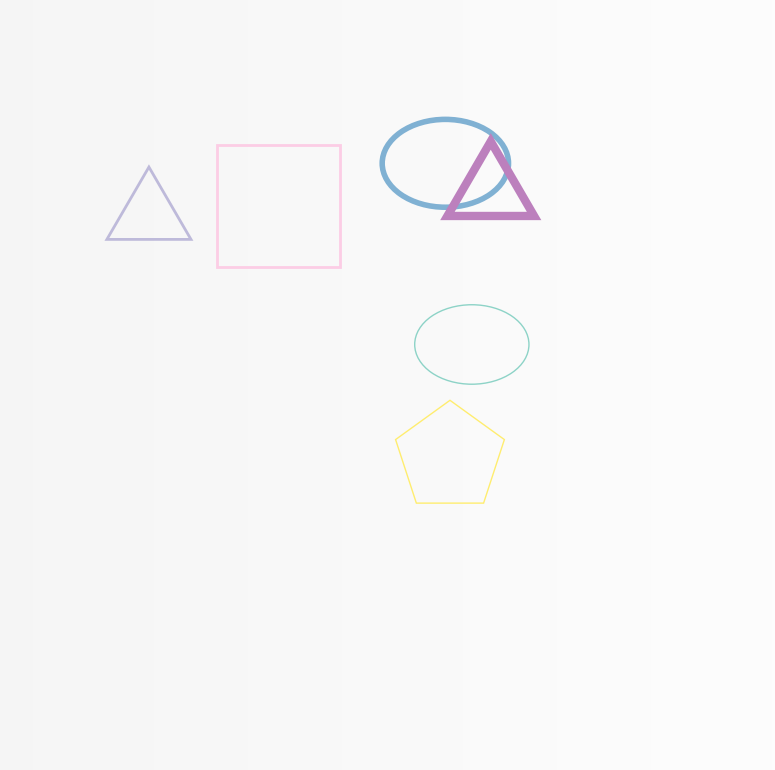[{"shape": "oval", "thickness": 0.5, "radius": 0.37, "center": [0.609, 0.553]}, {"shape": "triangle", "thickness": 1, "radius": 0.31, "center": [0.192, 0.72]}, {"shape": "oval", "thickness": 2, "radius": 0.41, "center": [0.575, 0.788]}, {"shape": "square", "thickness": 1, "radius": 0.4, "center": [0.359, 0.733]}, {"shape": "triangle", "thickness": 3, "radius": 0.32, "center": [0.633, 0.752]}, {"shape": "pentagon", "thickness": 0.5, "radius": 0.37, "center": [0.581, 0.406]}]